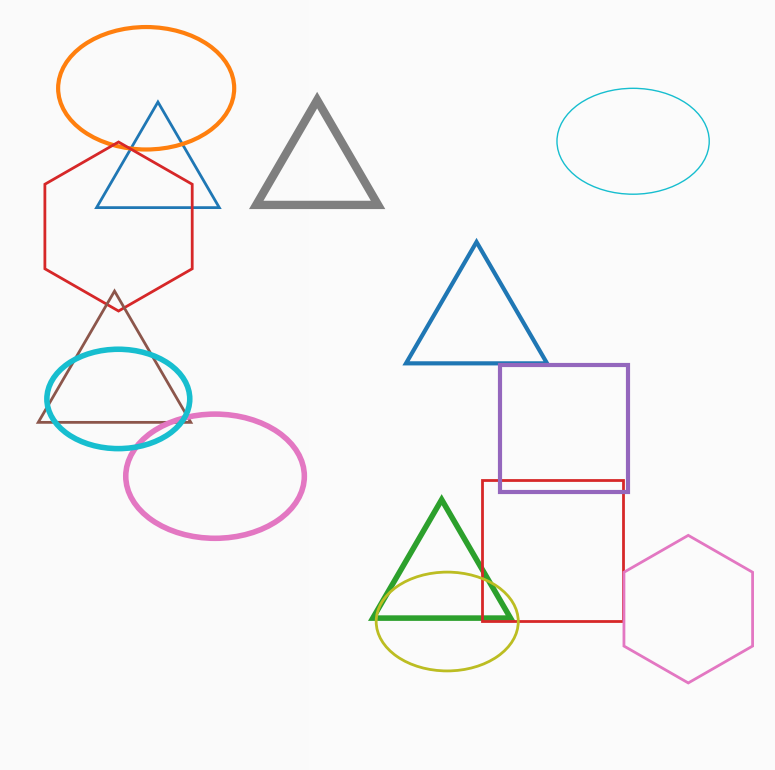[{"shape": "triangle", "thickness": 1, "radius": 0.46, "center": [0.204, 0.776]}, {"shape": "triangle", "thickness": 1.5, "radius": 0.53, "center": [0.615, 0.581]}, {"shape": "oval", "thickness": 1.5, "radius": 0.57, "center": [0.189, 0.885]}, {"shape": "triangle", "thickness": 2, "radius": 0.51, "center": [0.57, 0.249]}, {"shape": "square", "thickness": 1, "radius": 0.46, "center": [0.713, 0.285]}, {"shape": "hexagon", "thickness": 1, "radius": 0.55, "center": [0.153, 0.706]}, {"shape": "square", "thickness": 1.5, "radius": 0.41, "center": [0.728, 0.443]}, {"shape": "triangle", "thickness": 1, "radius": 0.57, "center": [0.148, 0.508]}, {"shape": "oval", "thickness": 2, "radius": 0.58, "center": [0.277, 0.382]}, {"shape": "hexagon", "thickness": 1, "radius": 0.48, "center": [0.888, 0.209]}, {"shape": "triangle", "thickness": 3, "radius": 0.45, "center": [0.409, 0.779]}, {"shape": "oval", "thickness": 1, "radius": 0.46, "center": [0.577, 0.193]}, {"shape": "oval", "thickness": 2, "radius": 0.46, "center": [0.153, 0.482]}, {"shape": "oval", "thickness": 0.5, "radius": 0.49, "center": [0.817, 0.817]}]